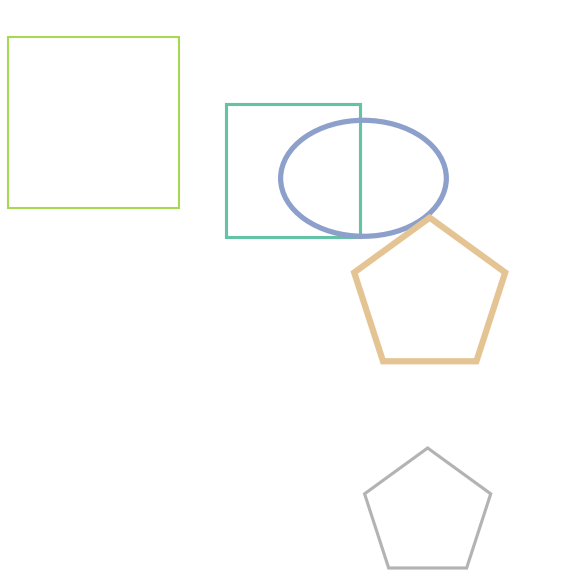[{"shape": "square", "thickness": 1.5, "radius": 0.58, "center": [0.507, 0.704]}, {"shape": "oval", "thickness": 2.5, "radius": 0.72, "center": [0.629, 0.69]}, {"shape": "square", "thickness": 1, "radius": 0.74, "center": [0.162, 0.787]}, {"shape": "pentagon", "thickness": 3, "radius": 0.69, "center": [0.744, 0.485]}, {"shape": "pentagon", "thickness": 1.5, "radius": 0.57, "center": [0.741, 0.109]}]